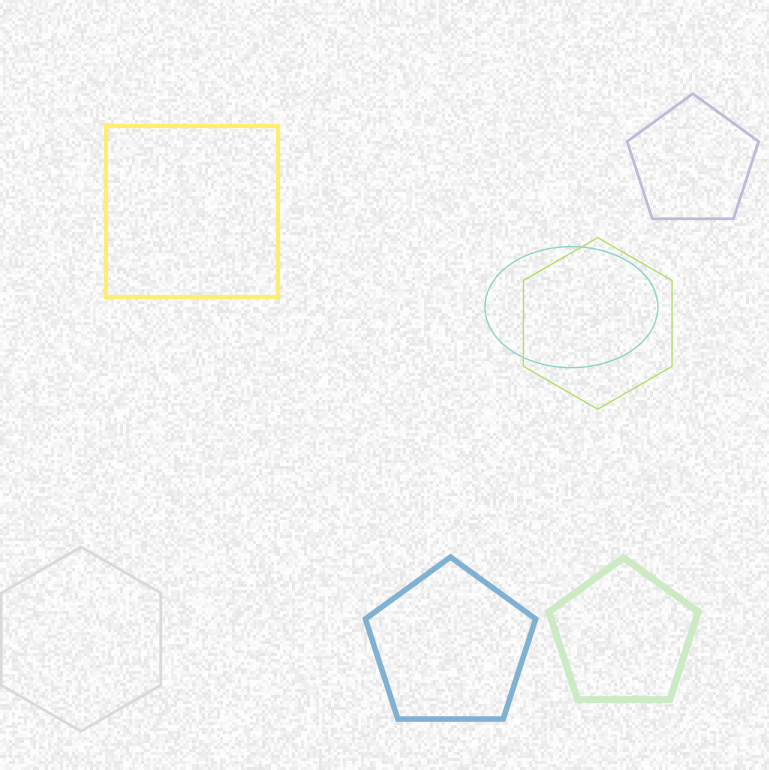[{"shape": "oval", "thickness": 0.5, "radius": 0.56, "center": [0.742, 0.601]}, {"shape": "pentagon", "thickness": 1, "radius": 0.45, "center": [0.9, 0.789]}, {"shape": "pentagon", "thickness": 2, "radius": 0.58, "center": [0.585, 0.16]}, {"shape": "hexagon", "thickness": 0.5, "radius": 0.56, "center": [0.776, 0.58]}, {"shape": "hexagon", "thickness": 1, "radius": 0.6, "center": [0.105, 0.17]}, {"shape": "pentagon", "thickness": 2.5, "radius": 0.51, "center": [0.81, 0.174]}, {"shape": "square", "thickness": 1.5, "radius": 0.56, "center": [0.249, 0.725]}]